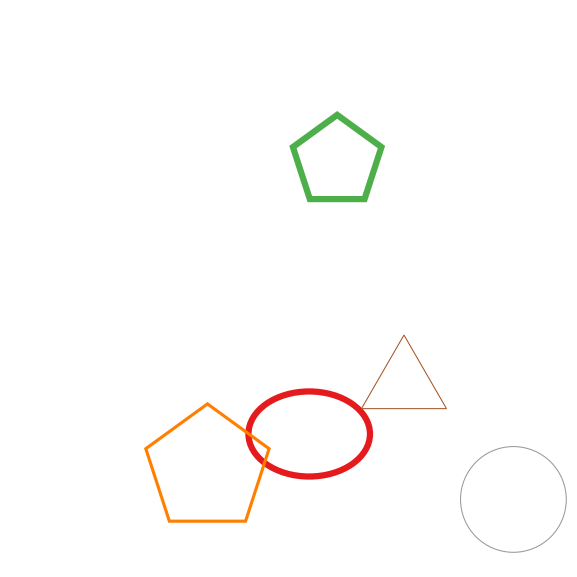[{"shape": "oval", "thickness": 3, "radius": 0.53, "center": [0.535, 0.248]}, {"shape": "pentagon", "thickness": 3, "radius": 0.4, "center": [0.584, 0.72]}, {"shape": "pentagon", "thickness": 1.5, "radius": 0.56, "center": [0.359, 0.187]}, {"shape": "triangle", "thickness": 0.5, "radius": 0.42, "center": [0.7, 0.334]}, {"shape": "circle", "thickness": 0.5, "radius": 0.46, "center": [0.889, 0.134]}]